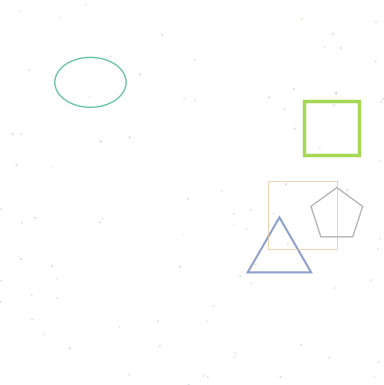[{"shape": "oval", "thickness": 1, "radius": 0.46, "center": [0.235, 0.786]}, {"shape": "triangle", "thickness": 1.5, "radius": 0.48, "center": [0.726, 0.34]}, {"shape": "square", "thickness": 2.5, "radius": 0.35, "center": [0.861, 0.667]}, {"shape": "square", "thickness": 0.5, "radius": 0.45, "center": [0.786, 0.442]}, {"shape": "pentagon", "thickness": 1, "radius": 0.35, "center": [0.875, 0.442]}]